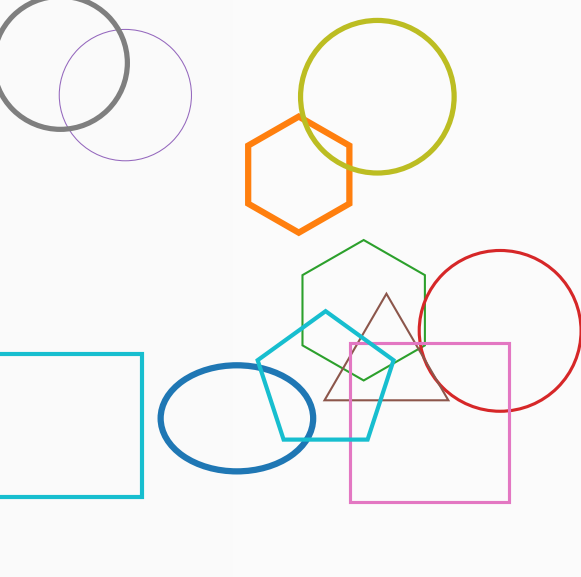[{"shape": "oval", "thickness": 3, "radius": 0.66, "center": [0.408, 0.275]}, {"shape": "hexagon", "thickness": 3, "radius": 0.5, "center": [0.514, 0.697]}, {"shape": "hexagon", "thickness": 1, "radius": 0.61, "center": [0.626, 0.462]}, {"shape": "circle", "thickness": 1.5, "radius": 0.7, "center": [0.86, 0.426]}, {"shape": "circle", "thickness": 0.5, "radius": 0.57, "center": [0.216, 0.834]}, {"shape": "triangle", "thickness": 1, "radius": 0.62, "center": [0.665, 0.367]}, {"shape": "square", "thickness": 1.5, "radius": 0.69, "center": [0.739, 0.268]}, {"shape": "circle", "thickness": 2.5, "radius": 0.58, "center": [0.104, 0.89]}, {"shape": "circle", "thickness": 2.5, "radius": 0.66, "center": [0.649, 0.832]}, {"shape": "square", "thickness": 2, "radius": 0.62, "center": [0.12, 0.262]}, {"shape": "pentagon", "thickness": 2, "radius": 0.61, "center": [0.56, 0.337]}]